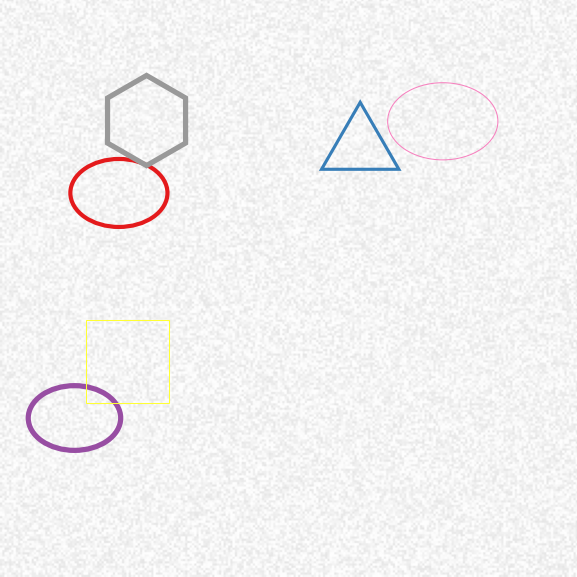[{"shape": "oval", "thickness": 2, "radius": 0.42, "center": [0.206, 0.665]}, {"shape": "triangle", "thickness": 1.5, "radius": 0.39, "center": [0.624, 0.745]}, {"shape": "oval", "thickness": 2.5, "radius": 0.4, "center": [0.129, 0.275]}, {"shape": "square", "thickness": 0.5, "radius": 0.36, "center": [0.221, 0.373]}, {"shape": "oval", "thickness": 0.5, "radius": 0.48, "center": [0.767, 0.789]}, {"shape": "hexagon", "thickness": 2.5, "radius": 0.39, "center": [0.254, 0.79]}]